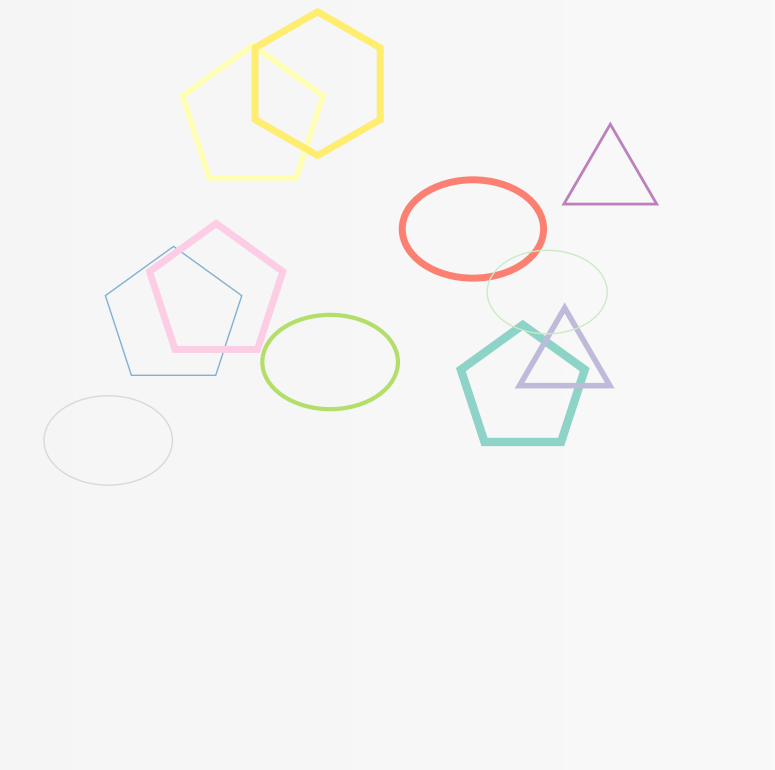[{"shape": "pentagon", "thickness": 3, "radius": 0.42, "center": [0.675, 0.494]}, {"shape": "pentagon", "thickness": 2, "radius": 0.48, "center": [0.326, 0.846]}, {"shape": "triangle", "thickness": 2, "radius": 0.34, "center": [0.729, 0.533]}, {"shape": "oval", "thickness": 2.5, "radius": 0.46, "center": [0.61, 0.703]}, {"shape": "pentagon", "thickness": 0.5, "radius": 0.46, "center": [0.224, 0.587]}, {"shape": "oval", "thickness": 1.5, "radius": 0.44, "center": [0.426, 0.53]}, {"shape": "pentagon", "thickness": 2.5, "radius": 0.45, "center": [0.279, 0.619]}, {"shape": "oval", "thickness": 0.5, "radius": 0.41, "center": [0.14, 0.428]}, {"shape": "triangle", "thickness": 1, "radius": 0.35, "center": [0.787, 0.77]}, {"shape": "oval", "thickness": 0.5, "radius": 0.39, "center": [0.706, 0.621]}, {"shape": "hexagon", "thickness": 2.5, "radius": 0.47, "center": [0.41, 0.891]}]